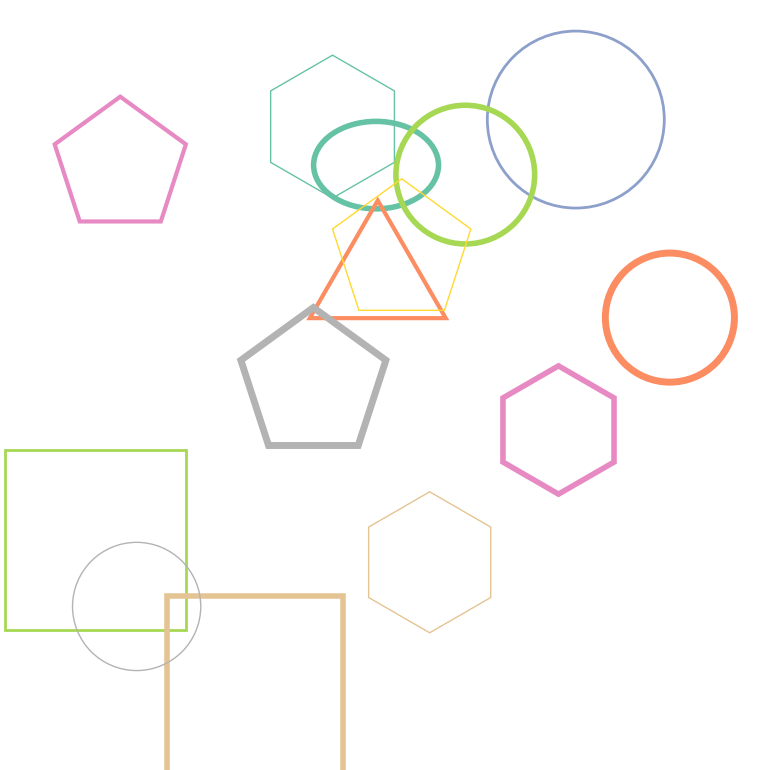[{"shape": "hexagon", "thickness": 0.5, "radius": 0.46, "center": [0.432, 0.836]}, {"shape": "oval", "thickness": 2, "radius": 0.41, "center": [0.488, 0.786]}, {"shape": "circle", "thickness": 2.5, "radius": 0.42, "center": [0.87, 0.588]}, {"shape": "triangle", "thickness": 1.5, "radius": 0.51, "center": [0.491, 0.638]}, {"shape": "circle", "thickness": 1, "radius": 0.57, "center": [0.748, 0.845]}, {"shape": "hexagon", "thickness": 2, "radius": 0.42, "center": [0.725, 0.442]}, {"shape": "pentagon", "thickness": 1.5, "radius": 0.45, "center": [0.156, 0.785]}, {"shape": "circle", "thickness": 2, "radius": 0.45, "center": [0.604, 0.773]}, {"shape": "square", "thickness": 1, "radius": 0.59, "center": [0.124, 0.299]}, {"shape": "pentagon", "thickness": 0.5, "radius": 0.47, "center": [0.522, 0.673]}, {"shape": "hexagon", "thickness": 0.5, "radius": 0.46, "center": [0.558, 0.27]}, {"shape": "square", "thickness": 2, "radius": 0.57, "center": [0.332, 0.111]}, {"shape": "pentagon", "thickness": 2.5, "radius": 0.5, "center": [0.407, 0.502]}, {"shape": "circle", "thickness": 0.5, "radius": 0.42, "center": [0.177, 0.212]}]